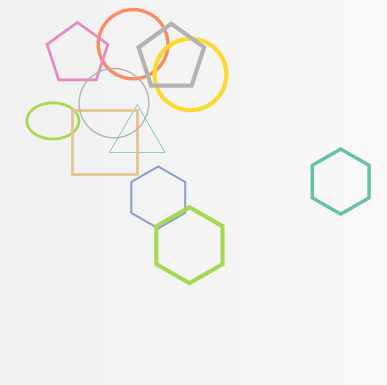[{"shape": "triangle", "thickness": 0.5, "radius": 0.41, "center": [0.354, 0.646]}, {"shape": "hexagon", "thickness": 2.5, "radius": 0.42, "center": [0.879, 0.528]}, {"shape": "circle", "thickness": 2.5, "radius": 0.45, "center": [0.344, 0.885]}, {"shape": "hexagon", "thickness": 1.5, "radius": 0.4, "center": [0.408, 0.487]}, {"shape": "pentagon", "thickness": 2, "radius": 0.41, "center": [0.2, 0.859]}, {"shape": "hexagon", "thickness": 3, "radius": 0.49, "center": [0.489, 0.363]}, {"shape": "oval", "thickness": 2, "radius": 0.34, "center": [0.136, 0.686]}, {"shape": "circle", "thickness": 3, "radius": 0.46, "center": [0.491, 0.806]}, {"shape": "square", "thickness": 2, "radius": 0.42, "center": [0.269, 0.631]}, {"shape": "pentagon", "thickness": 3, "radius": 0.44, "center": [0.442, 0.85]}, {"shape": "circle", "thickness": 1, "radius": 0.45, "center": [0.294, 0.732]}]